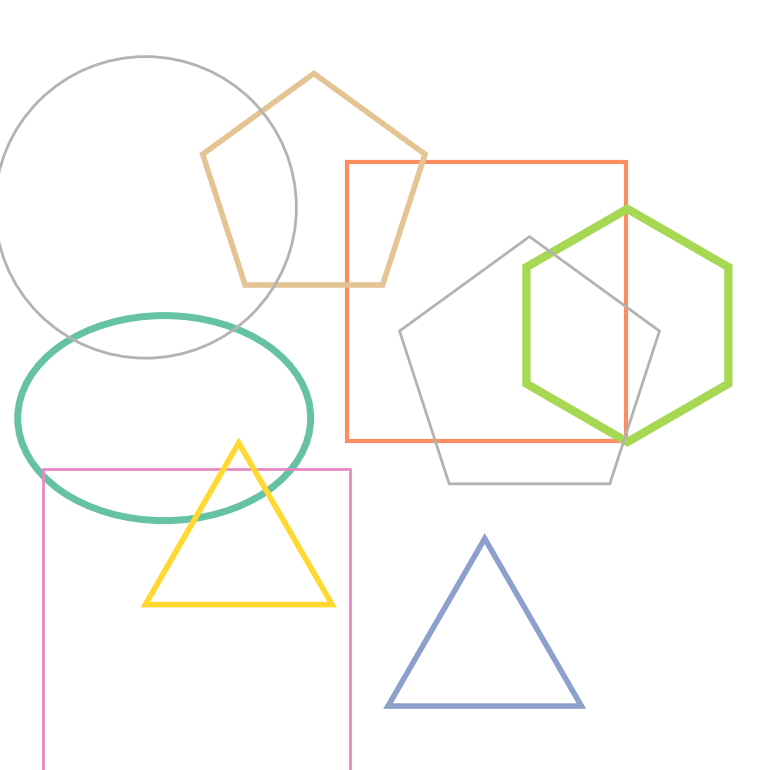[{"shape": "oval", "thickness": 2.5, "radius": 0.95, "center": [0.213, 0.457]}, {"shape": "square", "thickness": 1.5, "radius": 0.9, "center": [0.632, 0.608]}, {"shape": "triangle", "thickness": 2, "radius": 0.72, "center": [0.63, 0.156]}, {"shape": "square", "thickness": 1, "radius": 0.99, "center": [0.255, 0.192]}, {"shape": "hexagon", "thickness": 3, "radius": 0.76, "center": [0.815, 0.577]}, {"shape": "triangle", "thickness": 2, "radius": 0.7, "center": [0.31, 0.285]}, {"shape": "pentagon", "thickness": 2, "radius": 0.76, "center": [0.408, 0.753]}, {"shape": "circle", "thickness": 1, "radius": 0.98, "center": [0.189, 0.731]}, {"shape": "pentagon", "thickness": 1, "radius": 0.89, "center": [0.688, 0.515]}]